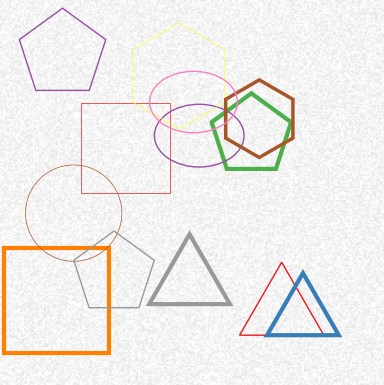[{"shape": "square", "thickness": 0.5, "radius": 0.58, "center": [0.326, 0.616]}, {"shape": "triangle", "thickness": 1, "radius": 0.63, "center": [0.732, 0.193]}, {"shape": "triangle", "thickness": 3, "radius": 0.54, "center": [0.787, 0.183]}, {"shape": "pentagon", "thickness": 3, "radius": 0.54, "center": [0.653, 0.649]}, {"shape": "pentagon", "thickness": 1, "radius": 0.59, "center": [0.162, 0.861]}, {"shape": "oval", "thickness": 1, "radius": 0.58, "center": [0.517, 0.648]}, {"shape": "square", "thickness": 3, "radius": 0.68, "center": [0.146, 0.22]}, {"shape": "hexagon", "thickness": 0.5, "radius": 0.69, "center": [0.465, 0.803]}, {"shape": "circle", "thickness": 0.5, "radius": 0.63, "center": [0.191, 0.446]}, {"shape": "hexagon", "thickness": 2.5, "radius": 0.5, "center": [0.674, 0.692]}, {"shape": "oval", "thickness": 1, "radius": 0.57, "center": [0.503, 0.735]}, {"shape": "triangle", "thickness": 3, "radius": 0.6, "center": [0.492, 0.271]}, {"shape": "pentagon", "thickness": 1, "radius": 0.55, "center": [0.296, 0.29]}]